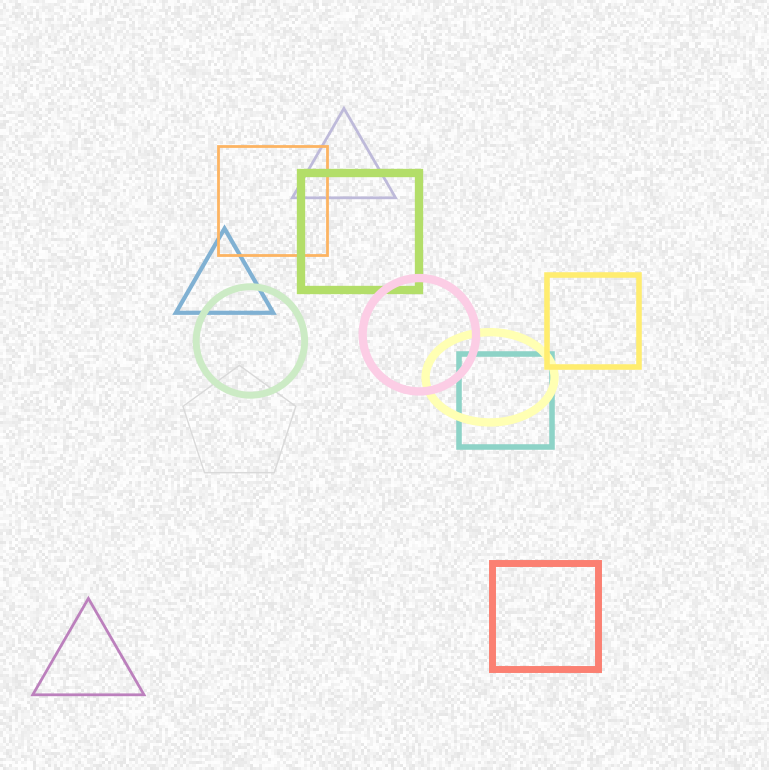[{"shape": "square", "thickness": 2, "radius": 0.3, "center": [0.656, 0.48]}, {"shape": "oval", "thickness": 3, "radius": 0.42, "center": [0.636, 0.51]}, {"shape": "triangle", "thickness": 1, "radius": 0.39, "center": [0.447, 0.782]}, {"shape": "square", "thickness": 2.5, "radius": 0.34, "center": [0.708, 0.2]}, {"shape": "triangle", "thickness": 1.5, "radius": 0.36, "center": [0.292, 0.63]}, {"shape": "square", "thickness": 1, "radius": 0.35, "center": [0.354, 0.74]}, {"shape": "square", "thickness": 3, "radius": 0.38, "center": [0.468, 0.699]}, {"shape": "circle", "thickness": 3, "radius": 0.37, "center": [0.545, 0.565]}, {"shape": "pentagon", "thickness": 0.5, "radius": 0.39, "center": [0.311, 0.448]}, {"shape": "triangle", "thickness": 1, "radius": 0.42, "center": [0.115, 0.139]}, {"shape": "circle", "thickness": 2.5, "radius": 0.35, "center": [0.325, 0.557]}, {"shape": "square", "thickness": 2, "radius": 0.3, "center": [0.77, 0.583]}]